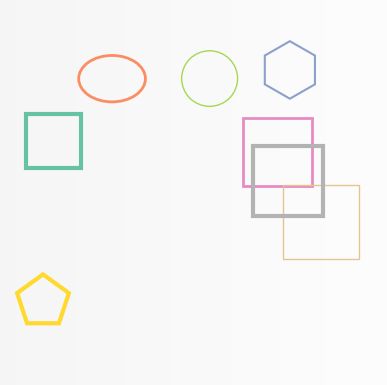[{"shape": "square", "thickness": 3, "radius": 0.35, "center": [0.138, 0.634]}, {"shape": "oval", "thickness": 2, "radius": 0.43, "center": [0.289, 0.796]}, {"shape": "hexagon", "thickness": 1.5, "radius": 0.37, "center": [0.748, 0.818]}, {"shape": "square", "thickness": 2, "radius": 0.45, "center": [0.715, 0.605]}, {"shape": "circle", "thickness": 1, "radius": 0.36, "center": [0.541, 0.796]}, {"shape": "pentagon", "thickness": 3, "radius": 0.35, "center": [0.111, 0.217]}, {"shape": "square", "thickness": 1, "radius": 0.48, "center": [0.828, 0.423]}, {"shape": "square", "thickness": 3, "radius": 0.45, "center": [0.743, 0.53]}]